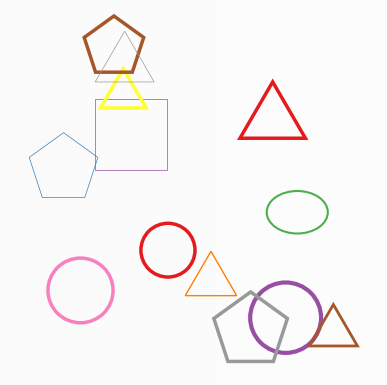[{"shape": "triangle", "thickness": 2.5, "radius": 0.49, "center": [0.704, 0.69]}, {"shape": "circle", "thickness": 2.5, "radius": 0.35, "center": [0.433, 0.35]}, {"shape": "pentagon", "thickness": 0.5, "radius": 0.47, "center": [0.164, 0.562]}, {"shape": "oval", "thickness": 1.5, "radius": 0.39, "center": [0.767, 0.449]}, {"shape": "circle", "thickness": 3, "radius": 0.46, "center": [0.737, 0.175]}, {"shape": "square", "thickness": 0.5, "radius": 0.46, "center": [0.338, 0.65]}, {"shape": "triangle", "thickness": 1, "radius": 0.38, "center": [0.544, 0.27]}, {"shape": "triangle", "thickness": 2.5, "radius": 0.34, "center": [0.318, 0.754]}, {"shape": "pentagon", "thickness": 2.5, "radius": 0.4, "center": [0.294, 0.878]}, {"shape": "triangle", "thickness": 2, "radius": 0.36, "center": [0.86, 0.137]}, {"shape": "circle", "thickness": 2.5, "radius": 0.42, "center": [0.208, 0.246]}, {"shape": "triangle", "thickness": 0.5, "radius": 0.44, "center": [0.322, 0.831]}, {"shape": "pentagon", "thickness": 2.5, "radius": 0.5, "center": [0.647, 0.142]}]